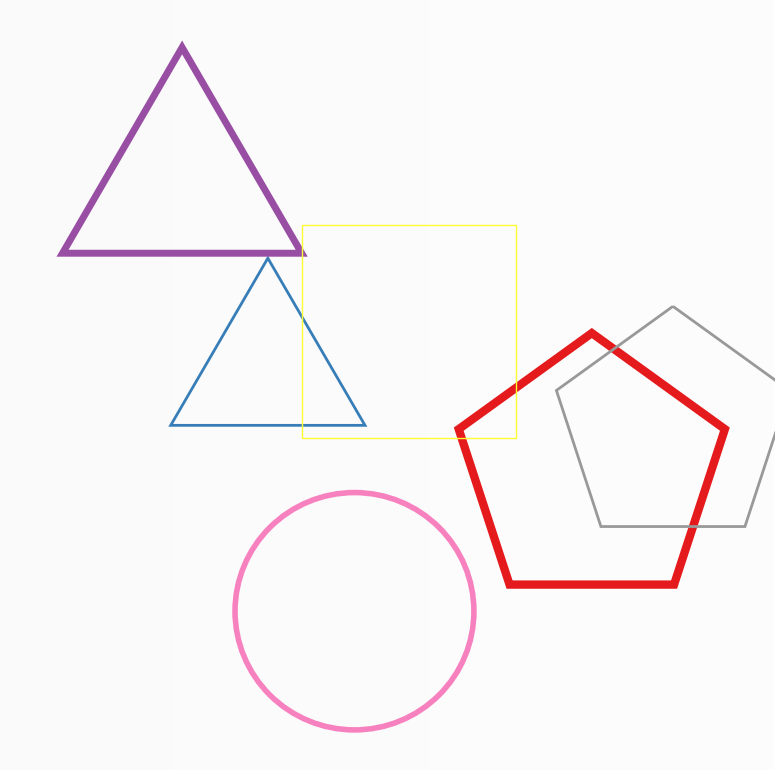[{"shape": "pentagon", "thickness": 3, "radius": 0.9, "center": [0.764, 0.387]}, {"shape": "triangle", "thickness": 1, "radius": 0.72, "center": [0.346, 0.52]}, {"shape": "triangle", "thickness": 2.5, "radius": 0.89, "center": [0.235, 0.76]}, {"shape": "square", "thickness": 0.5, "radius": 0.69, "center": [0.528, 0.57]}, {"shape": "circle", "thickness": 2, "radius": 0.77, "center": [0.457, 0.206]}, {"shape": "pentagon", "thickness": 1, "radius": 0.79, "center": [0.868, 0.444]}]